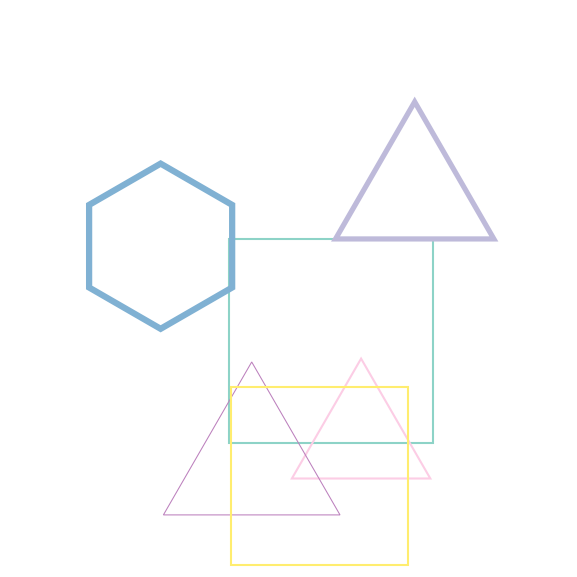[{"shape": "square", "thickness": 1, "radius": 0.88, "center": [0.573, 0.409]}, {"shape": "triangle", "thickness": 2.5, "radius": 0.79, "center": [0.718, 0.665]}, {"shape": "hexagon", "thickness": 3, "radius": 0.72, "center": [0.278, 0.573]}, {"shape": "triangle", "thickness": 1, "radius": 0.69, "center": [0.625, 0.24]}, {"shape": "triangle", "thickness": 0.5, "radius": 0.88, "center": [0.436, 0.196]}, {"shape": "square", "thickness": 1, "radius": 0.77, "center": [0.553, 0.176]}]